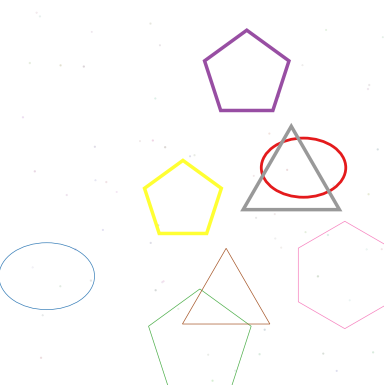[{"shape": "oval", "thickness": 2, "radius": 0.55, "center": [0.788, 0.565]}, {"shape": "oval", "thickness": 0.5, "radius": 0.62, "center": [0.121, 0.283]}, {"shape": "pentagon", "thickness": 0.5, "radius": 0.7, "center": [0.519, 0.109]}, {"shape": "pentagon", "thickness": 2.5, "radius": 0.58, "center": [0.641, 0.806]}, {"shape": "pentagon", "thickness": 2.5, "radius": 0.52, "center": [0.475, 0.478]}, {"shape": "triangle", "thickness": 0.5, "radius": 0.66, "center": [0.587, 0.224]}, {"shape": "hexagon", "thickness": 0.5, "radius": 0.7, "center": [0.896, 0.286]}, {"shape": "triangle", "thickness": 2.5, "radius": 0.72, "center": [0.757, 0.528]}]